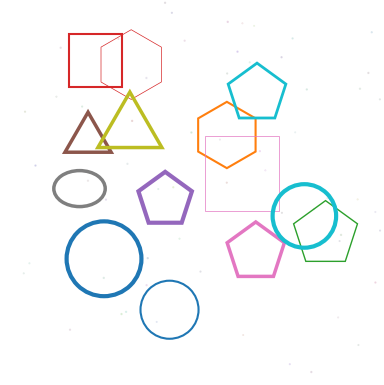[{"shape": "circle", "thickness": 1.5, "radius": 0.38, "center": [0.44, 0.195]}, {"shape": "circle", "thickness": 3, "radius": 0.49, "center": [0.27, 0.328]}, {"shape": "hexagon", "thickness": 1.5, "radius": 0.43, "center": [0.589, 0.649]}, {"shape": "pentagon", "thickness": 1, "radius": 0.44, "center": [0.846, 0.392]}, {"shape": "square", "thickness": 1.5, "radius": 0.35, "center": [0.248, 0.843]}, {"shape": "hexagon", "thickness": 0.5, "radius": 0.45, "center": [0.341, 0.832]}, {"shape": "pentagon", "thickness": 3, "radius": 0.37, "center": [0.429, 0.481]}, {"shape": "triangle", "thickness": 2.5, "radius": 0.35, "center": [0.229, 0.639]}, {"shape": "pentagon", "thickness": 2.5, "radius": 0.39, "center": [0.664, 0.345]}, {"shape": "square", "thickness": 0.5, "radius": 0.49, "center": [0.628, 0.55]}, {"shape": "oval", "thickness": 2.5, "radius": 0.33, "center": [0.207, 0.51]}, {"shape": "triangle", "thickness": 2.5, "radius": 0.48, "center": [0.337, 0.665]}, {"shape": "pentagon", "thickness": 2, "radius": 0.39, "center": [0.668, 0.757]}, {"shape": "circle", "thickness": 3, "radius": 0.41, "center": [0.791, 0.439]}]